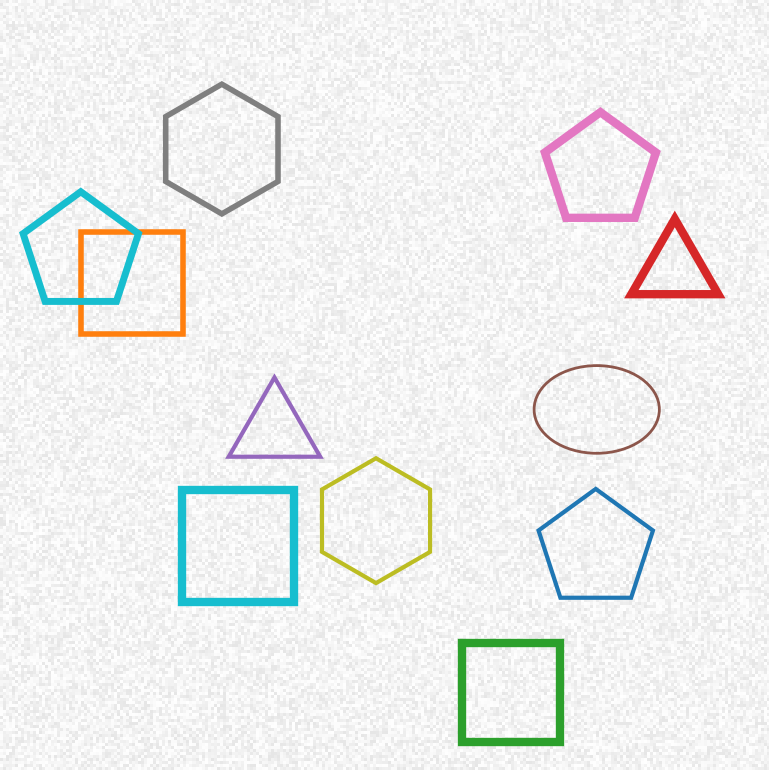[{"shape": "pentagon", "thickness": 1.5, "radius": 0.39, "center": [0.774, 0.287]}, {"shape": "square", "thickness": 2, "radius": 0.33, "center": [0.172, 0.633]}, {"shape": "square", "thickness": 3, "radius": 0.32, "center": [0.664, 0.101]}, {"shape": "triangle", "thickness": 3, "radius": 0.33, "center": [0.876, 0.651]}, {"shape": "triangle", "thickness": 1.5, "radius": 0.34, "center": [0.356, 0.441]}, {"shape": "oval", "thickness": 1, "radius": 0.41, "center": [0.775, 0.468]}, {"shape": "pentagon", "thickness": 3, "radius": 0.38, "center": [0.78, 0.778]}, {"shape": "hexagon", "thickness": 2, "radius": 0.42, "center": [0.288, 0.806]}, {"shape": "hexagon", "thickness": 1.5, "radius": 0.41, "center": [0.488, 0.324]}, {"shape": "square", "thickness": 3, "radius": 0.36, "center": [0.309, 0.291]}, {"shape": "pentagon", "thickness": 2.5, "radius": 0.39, "center": [0.105, 0.672]}]